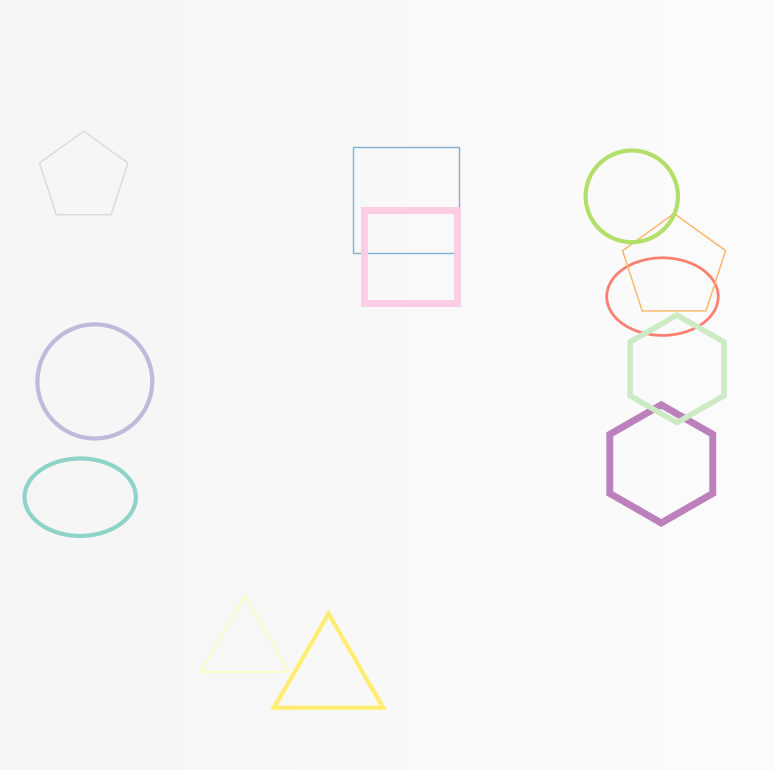[{"shape": "oval", "thickness": 1.5, "radius": 0.36, "center": [0.103, 0.354]}, {"shape": "triangle", "thickness": 0.5, "radius": 0.33, "center": [0.316, 0.16]}, {"shape": "circle", "thickness": 1.5, "radius": 0.37, "center": [0.122, 0.505]}, {"shape": "oval", "thickness": 1, "radius": 0.36, "center": [0.855, 0.615]}, {"shape": "square", "thickness": 0.5, "radius": 0.34, "center": [0.524, 0.74]}, {"shape": "pentagon", "thickness": 0.5, "radius": 0.35, "center": [0.87, 0.653]}, {"shape": "circle", "thickness": 1.5, "radius": 0.3, "center": [0.815, 0.745]}, {"shape": "square", "thickness": 2.5, "radius": 0.3, "center": [0.53, 0.667]}, {"shape": "pentagon", "thickness": 0.5, "radius": 0.3, "center": [0.108, 0.77]}, {"shape": "hexagon", "thickness": 2.5, "radius": 0.38, "center": [0.853, 0.398]}, {"shape": "hexagon", "thickness": 2, "radius": 0.35, "center": [0.874, 0.521]}, {"shape": "triangle", "thickness": 1.5, "radius": 0.41, "center": [0.424, 0.122]}]